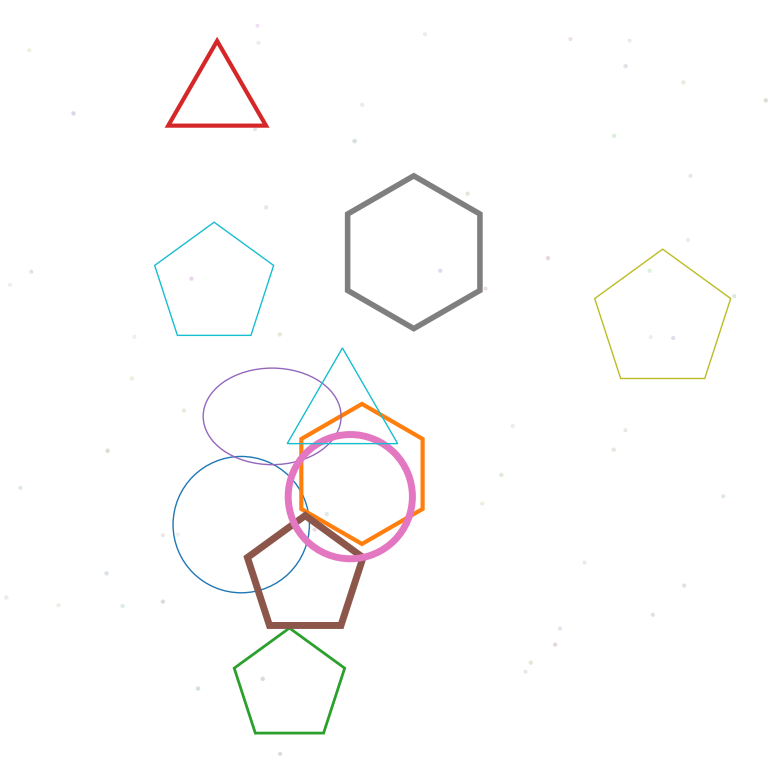[{"shape": "circle", "thickness": 0.5, "radius": 0.44, "center": [0.313, 0.319]}, {"shape": "hexagon", "thickness": 1.5, "radius": 0.45, "center": [0.47, 0.384]}, {"shape": "pentagon", "thickness": 1, "radius": 0.38, "center": [0.376, 0.109]}, {"shape": "triangle", "thickness": 1.5, "radius": 0.37, "center": [0.282, 0.874]}, {"shape": "oval", "thickness": 0.5, "radius": 0.45, "center": [0.353, 0.459]}, {"shape": "pentagon", "thickness": 2.5, "radius": 0.39, "center": [0.396, 0.252]}, {"shape": "circle", "thickness": 2.5, "radius": 0.4, "center": [0.455, 0.355]}, {"shape": "hexagon", "thickness": 2, "radius": 0.5, "center": [0.537, 0.672]}, {"shape": "pentagon", "thickness": 0.5, "radius": 0.46, "center": [0.861, 0.584]}, {"shape": "pentagon", "thickness": 0.5, "radius": 0.41, "center": [0.278, 0.63]}, {"shape": "triangle", "thickness": 0.5, "radius": 0.41, "center": [0.445, 0.465]}]